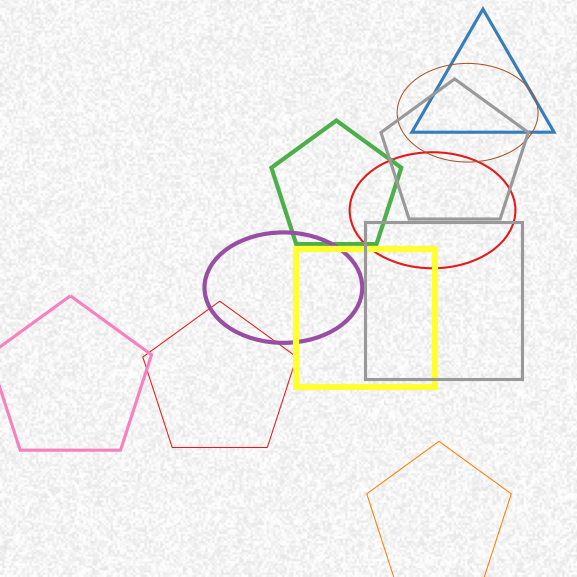[{"shape": "oval", "thickness": 1, "radius": 0.72, "center": [0.749, 0.635]}, {"shape": "pentagon", "thickness": 0.5, "radius": 0.7, "center": [0.381, 0.338]}, {"shape": "triangle", "thickness": 1.5, "radius": 0.71, "center": [0.836, 0.841]}, {"shape": "pentagon", "thickness": 2, "radius": 0.59, "center": [0.582, 0.672]}, {"shape": "oval", "thickness": 2, "radius": 0.68, "center": [0.491, 0.501]}, {"shape": "pentagon", "thickness": 0.5, "radius": 0.66, "center": [0.76, 0.103]}, {"shape": "square", "thickness": 3, "radius": 0.6, "center": [0.633, 0.449]}, {"shape": "oval", "thickness": 0.5, "radius": 0.61, "center": [0.81, 0.804]}, {"shape": "pentagon", "thickness": 1.5, "radius": 0.74, "center": [0.122, 0.339]}, {"shape": "square", "thickness": 1.5, "radius": 0.68, "center": [0.768, 0.479]}, {"shape": "pentagon", "thickness": 1.5, "radius": 0.67, "center": [0.787, 0.728]}]